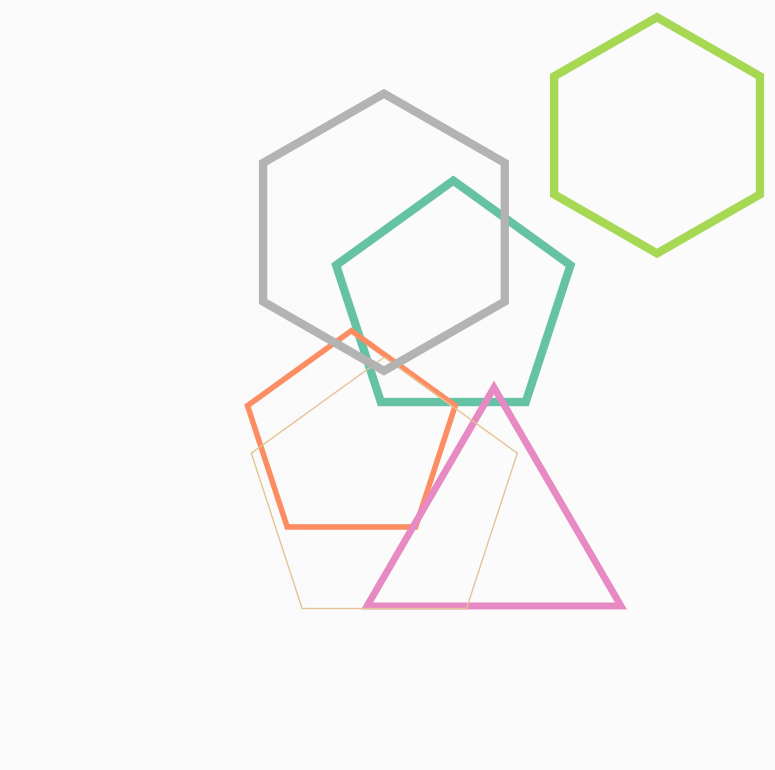[{"shape": "pentagon", "thickness": 3, "radius": 0.79, "center": [0.585, 0.606]}, {"shape": "pentagon", "thickness": 2, "radius": 0.7, "center": [0.453, 0.43]}, {"shape": "triangle", "thickness": 2.5, "radius": 0.95, "center": [0.637, 0.308]}, {"shape": "hexagon", "thickness": 3, "radius": 0.77, "center": [0.848, 0.824]}, {"shape": "pentagon", "thickness": 0.5, "radius": 0.9, "center": [0.496, 0.356]}, {"shape": "hexagon", "thickness": 3, "radius": 0.9, "center": [0.495, 0.698]}]